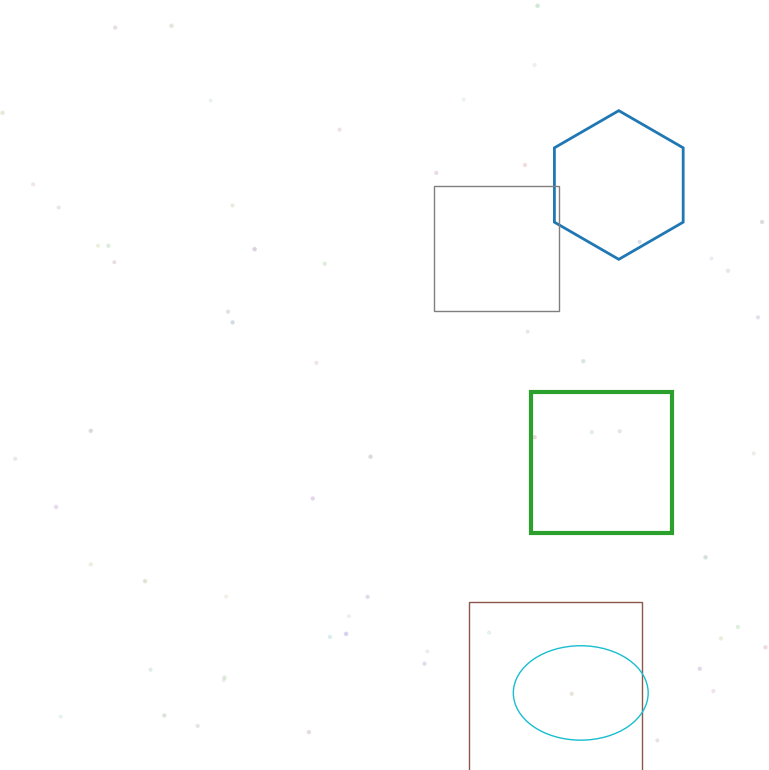[{"shape": "hexagon", "thickness": 1, "radius": 0.48, "center": [0.804, 0.76]}, {"shape": "square", "thickness": 1.5, "radius": 0.46, "center": [0.781, 0.399]}, {"shape": "square", "thickness": 0.5, "radius": 0.56, "center": [0.721, 0.107]}, {"shape": "square", "thickness": 0.5, "radius": 0.4, "center": [0.645, 0.677]}, {"shape": "oval", "thickness": 0.5, "radius": 0.44, "center": [0.754, 0.1]}]